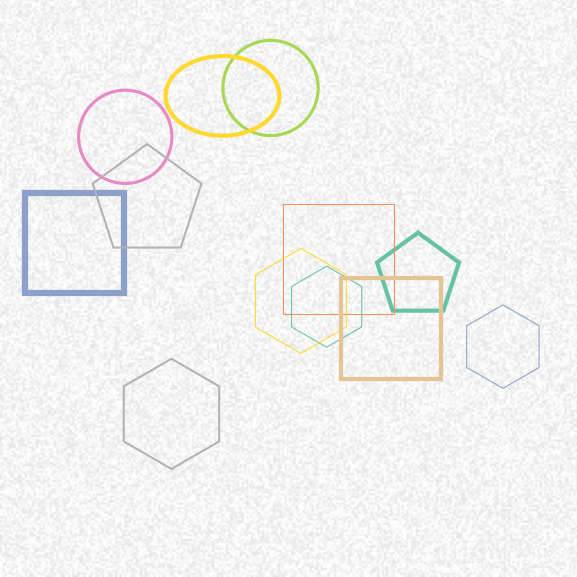[{"shape": "pentagon", "thickness": 2, "radius": 0.37, "center": [0.724, 0.522]}, {"shape": "hexagon", "thickness": 0.5, "radius": 0.35, "center": [0.566, 0.468]}, {"shape": "square", "thickness": 0.5, "radius": 0.48, "center": [0.586, 0.551]}, {"shape": "square", "thickness": 3, "radius": 0.43, "center": [0.129, 0.578]}, {"shape": "hexagon", "thickness": 0.5, "radius": 0.36, "center": [0.871, 0.399]}, {"shape": "circle", "thickness": 1.5, "radius": 0.4, "center": [0.217, 0.762]}, {"shape": "circle", "thickness": 1.5, "radius": 0.41, "center": [0.468, 0.847]}, {"shape": "hexagon", "thickness": 0.5, "radius": 0.45, "center": [0.521, 0.478]}, {"shape": "oval", "thickness": 2, "radius": 0.49, "center": [0.385, 0.833]}, {"shape": "square", "thickness": 2, "radius": 0.44, "center": [0.677, 0.43]}, {"shape": "pentagon", "thickness": 1, "radius": 0.5, "center": [0.255, 0.651]}, {"shape": "hexagon", "thickness": 1, "radius": 0.48, "center": [0.297, 0.282]}]